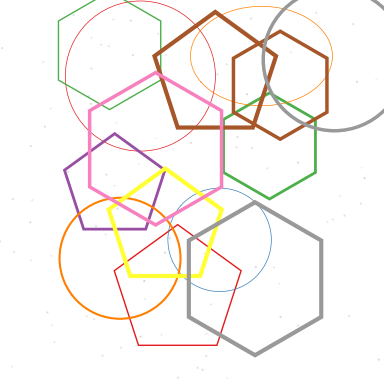[{"shape": "circle", "thickness": 0.5, "radius": 0.97, "center": [0.365, 0.802]}, {"shape": "pentagon", "thickness": 1, "radius": 0.87, "center": [0.462, 0.243]}, {"shape": "circle", "thickness": 0.5, "radius": 0.67, "center": [0.57, 0.377]}, {"shape": "hexagon", "thickness": 1, "radius": 0.77, "center": [0.285, 0.869]}, {"shape": "hexagon", "thickness": 2, "radius": 0.69, "center": [0.7, 0.621]}, {"shape": "pentagon", "thickness": 2, "radius": 0.69, "center": [0.298, 0.516]}, {"shape": "oval", "thickness": 0.5, "radius": 0.92, "center": [0.679, 0.854]}, {"shape": "circle", "thickness": 1.5, "radius": 0.79, "center": [0.312, 0.329]}, {"shape": "pentagon", "thickness": 3, "radius": 0.77, "center": [0.429, 0.408]}, {"shape": "pentagon", "thickness": 3, "radius": 0.83, "center": [0.559, 0.803]}, {"shape": "hexagon", "thickness": 2.5, "radius": 0.7, "center": [0.728, 0.779]}, {"shape": "hexagon", "thickness": 2.5, "radius": 0.99, "center": [0.404, 0.614]}, {"shape": "hexagon", "thickness": 3, "radius": 0.99, "center": [0.662, 0.276]}, {"shape": "circle", "thickness": 2.5, "radius": 0.92, "center": [0.869, 0.845]}]